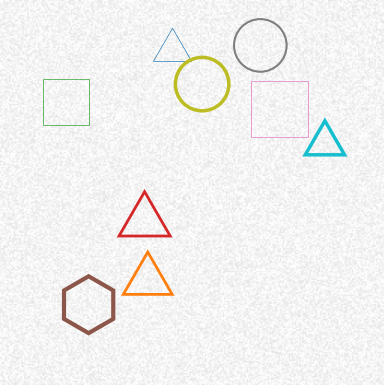[{"shape": "triangle", "thickness": 0.5, "radius": 0.29, "center": [0.448, 0.869]}, {"shape": "triangle", "thickness": 2, "radius": 0.37, "center": [0.384, 0.272]}, {"shape": "square", "thickness": 0.5, "radius": 0.3, "center": [0.171, 0.735]}, {"shape": "triangle", "thickness": 2, "radius": 0.38, "center": [0.376, 0.425]}, {"shape": "hexagon", "thickness": 3, "radius": 0.37, "center": [0.23, 0.209]}, {"shape": "square", "thickness": 0.5, "radius": 0.37, "center": [0.725, 0.717]}, {"shape": "circle", "thickness": 1.5, "radius": 0.34, "center": [0.676, 0.882]}, {"shape": "circle", "thickness": 2.5, "radius": 0.35, "center": [0.525, 0.782]}, {"shape": "triangle", "thickness": 2.5, "radius": 0.29, "center": [0.844, 0.627]}]